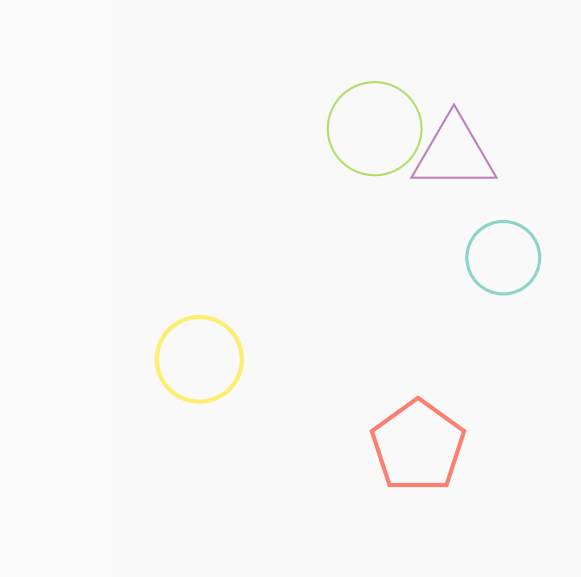[{"shape": "circle", "thickness": 1.5, "radius": 0.31, "center": [0.866, 0.553]}, {"shape": "pentagon", "thickness": 2, "radius": 0.42, "center": [0.719, 0.227]}, {"shape": "circle", "thickness": 1, "radius": 0.4, "center": [0.645, 0.776]}, {"shape": "triangle", "thickness": 1, "radius": 0.42, "center": [0.781, 0.734]}, {"shape": "circle", "thickness": 2, "radius": 0.37, "center": [0.343, 0.377]}]